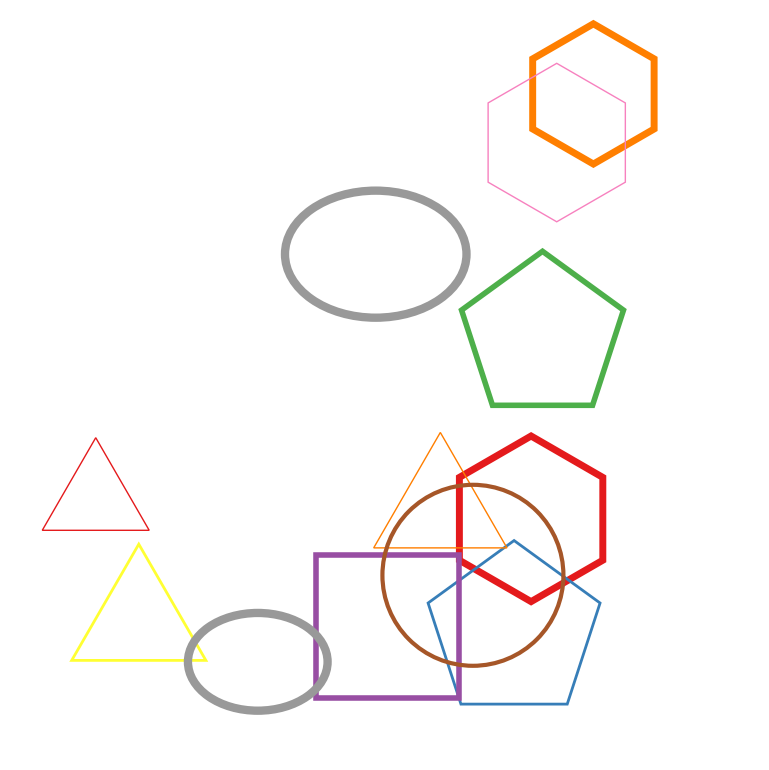[{"shape": "triangle", "thickness": 0.5, "radius": 0.4, "center": [0.124, 0.351]}, {"shape": "hexagon", "thickness": 2.5, "radius": 0.54, "center": [0.69, 0.326]}, {"shape": "pentagon", "thickness": 1, "radius": 0.59, "center": [0.668, 0.181]}, {"shape": "pentagon", "thickness": 2, "radius": 0.55, "center": [0.705, 0.563]}, {"shape": "square", "thickness": 2, "radius": 0.46, "center": [0.503, 0.186]}, {"shape": "triangle", "thickness": 0.5, "radius": 0.5, "center": [0.572, 0.338]}, {"shape": "hexagon", "thickness": 2.5, "radius": 0.46, "center": [0.771, 0.878]}, {"shape": "triangle", "thickness": 1, "radius": 0.5, "center": [0.18, 0.193]}, {"shape": "circle", "thickness": 1.5, "radius": 0.59, "center": [0.614, 0.253]}, {"shape": "hexagon", "thickness": 0.5, "radius": 0.51, "center": [0.723, 0.815]}, {"shape": "oval", "thickness": 3, "radius": 0.45, "center": [0.335, 0.14]}, {"shape": "oval", "thickness": 3, "radius": 0.59, "center": [0.488, 0.67]}]